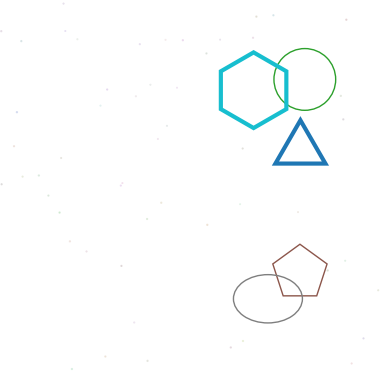[{"shape": "triangle", "thickness": 3, "radius": 0.37, "center": [0.78, 0.613]}, {"shape": "circle", "thickness": 1, "radius": 0.4, "center": [0.792, 0.794]}, {"shape": "pentagon", "thickness": 1, "radius": 0.37, "center": [0.779, 0.292]}, {"shape": "oval", "thickness": 1, "radius": 0.45, "center": [0.696, 0.224]}, {"shape": "hexagon", "thickness": 3, "radius": 0.49, "center": [0.659, 0.766]}]